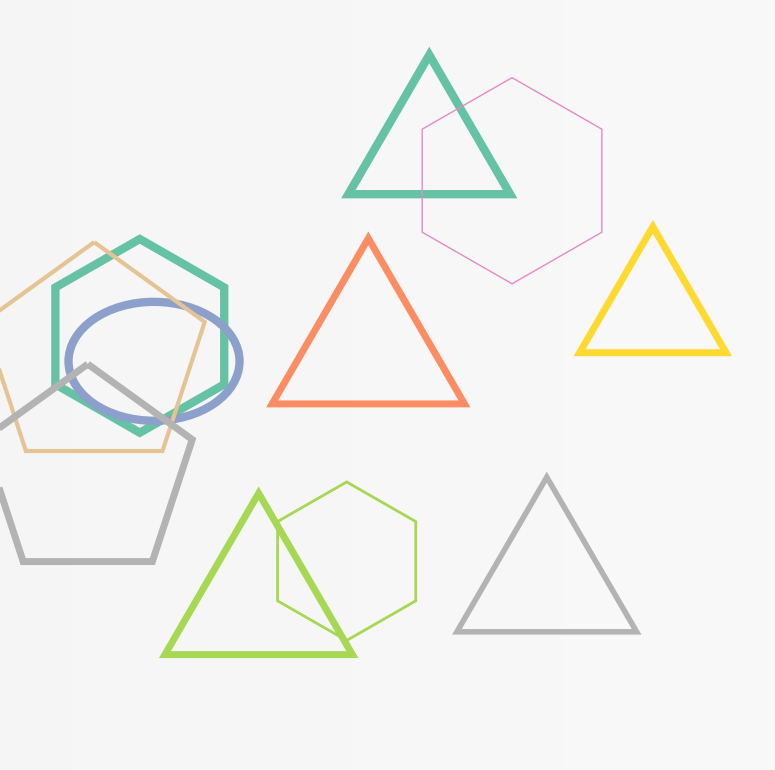[{"shape": "triangle", "thickness": 3, "radius": 0.6, "center": [0.554, 0.808]}, {"shape": "hexagon", "thickness": 3, "radius": 0.63, "center": [0.18, 0.564]}, {"shape": "triangle", "thickness": 2.5, "radius": 0.72, "center": [0.475, 0.547]}, {"shape": "oval", "thickness": 3, "radius": 0.55, "center": [0.199, 0.531]}, {"shape": "hexagon", "thickness": 0.5, "radius": 0.67, "center": [0.661, 0.765]}, {"shape": "hexagon", "thickness": 1, "radius": 0.51, "center": [0.447, 0.271]}, {"shape": "triangle", "thickness": 2.5, "radius": 0.7, "center": [0.334, 0.22]}, {"shape": "triangle", "thickness": 2.5, "radius": 0.55, "center": [0.842, 0.596]}, {"shape": "pentagon", "thickness": 1.5, "radius": 0.75, "center": [0.122, 0.536]}, {"shape": "pentagon", "thickness": 2.5, "radius": 0.71, "center": [0.113, 0.385]}, {"shape": "triangle", "thickness": 2, "radius": 0.67, "center": [0.706, 0.246]}]